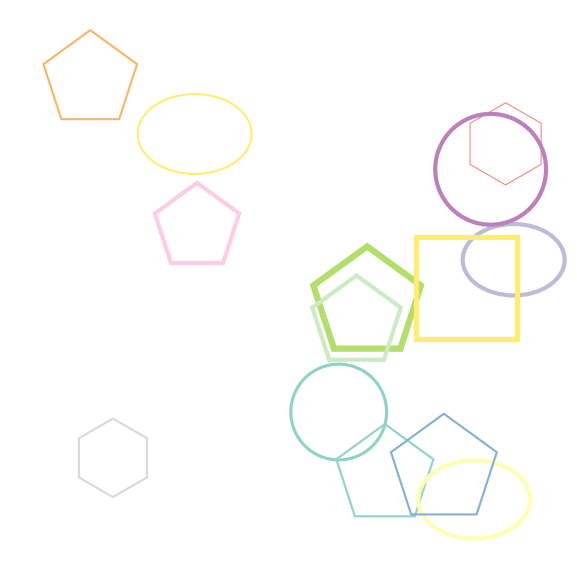[{"shape": "circle", "thickness": 1.5, "radius": 0.41, "center": [0.587, 0.286]}, {"shape": "pentagon", "thickness": 1, "radius": 0.44, "center": [0.666, 0.177]}, {"shape": "oval", "thickness": 2, "radius": 0.48, "center": [0.821, 0.134]}, {"shape": "oval", "thickness": 2, "radius": 0.44, "center": [0.89, 0.549]}, {"shape": "hexagon", "thickness": 0.5, "radius": 0.36, "center": [0.875, 0.75]}, {"shape": "pentagon", "thickness": 1, "radius": 0.48, "center": [0.769, 0.186]}, {"shape": "pentagon", "thickness": 1, "radius": 0.43, "center": [0.156, 0.862]}, {"shape": "pentagon", "thickness": 3, "radius": 0.49, "center": [0.636, 0.475]}, {"shape": "pentagon", "thickness": 2, "radius": 0.38, "center": [0.341, 0.606]}, {"shape": "hexagon", "thickness": 1, "radius": 0.34, "center": [0.196, 0.206]}, {"shape": "circle", "thickness": 2, "radius": 0.48, "center": [0.85, 0.706]}, {"shape": "pentagon", "thickness": 2, "radius": 0.4, "center": [0.617, 0.441]}, {"shape": "oval", "thickness": 1, "radius": 0.49, "center": [0.337, 0.767]}, {"shape": "square", "thickness": 2.5, "radius": 0.44, "center": [0.808, 0.501]}]